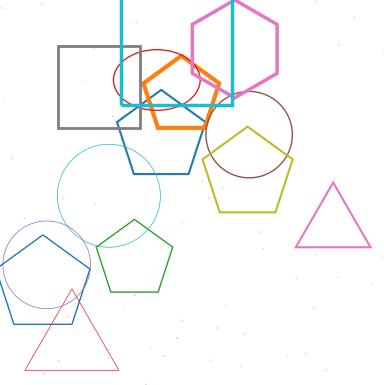[{"shape": "pentagon", "thickness": 1.5, "radius": 0.6, "center": [0.419, 0.646]}, {"shape": "pentagon", "thickness": 1, "radius": 0.64, "center": [0.112, 0.261]}, {"shape": "pentagon", "thickness": 3, "radius": 0.52, "center": [0.471, 0.752]}, {"shape": "pentagon", "thickness": 1, "radius": 0.52, "center": [0.349, 0.326]}, {"shape": "oval", "thickness": 1, "radius": 0.56, "center": [0.407, 0.792]}, {"shape": "triangle", "thickness": 0.5, "radius": 0.71, "center": [0.187, 0.108]}, {"shape": "circle", "thickness": 0.5, "radius": 0.57, "center": [0.121, 0.312]}, {"shape": "circle", "thickness": 1, "radius": 0.56, "center": [0.647, 0.65]}, {"shape": "hexagon", "thickness": 2.5, "radius": 0.64, "center": [0.61, 0.873]}, {"shape": "triangle", "thickness": 1.5, "radius": 0.56, "center": [0.865, 0.414]}, {"shape": "square", "thickness": 2, "radius": 0.54, "center": [0.257, 0.774]}, {"shape": "pentagon", "thickness": 1.5, "radius": 0.62, "center": [0.643, 0.548]}, {"shape": "circle", "thickness": 0.5, "radius": 0.67, "center": [0.283, 0.492]}, {"shape": "square", "thickness": 2.5, "radius": 0.72, "center": [0.459, 0.873]}]